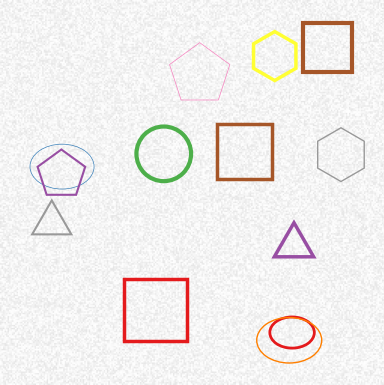[{"shape": "oval", "thickness": 2, "radius": 0.29, "center": [0.759, 0.136]}, {"shape": "square", "thickness": 2.5, "radius": 0.41, "center": [0.405, 0.195]}, {"shape": "oval", "thickness": 0.5, "radius": 0.42, "center": [0.161, 0.567]}, {"shape": "circle", "thickness": 3, "radius": 0.35, "center": [0.425, 0.6]}, {"shape": "triangle", "thickness": 2.5, "radius": 0.29, "center": [0.764, 0.362]}, {"shape": "pentagon", "thickness": 1.5, "radius": 0.33, "center": [0.159, 0.547]}, {"shape": "oval", "thickness": 1, "radius": 0.42, "center": [0.751, 0.116]}, {"shape": "hexagon", "thickness": 2.5, "radius": 0.32, "center": [0.714, 0.854]}, {"shape": "square", "thickness": 3, "radius": 0.32, "center": [0.851, 0.875]}, {"shape": "square", "thickness": 2.5, "radius": 0.36, "center": [0.634, 0.606]}, {"shape": "pentagon", "thickness": 0.5, "radius": 0.41, "center": [0.519, 0.807]}, {"shape": "triangle", "thickness": 1.5, "radius": 0.29, "center": [0.134, 0.421]}, {"shape": "hexagon", "thickness": 1, "radius": 0.35, "center": [0.886, 0.598]}]